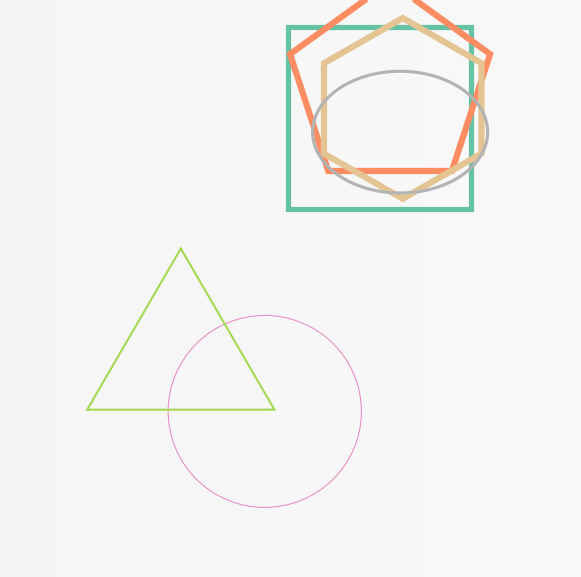[{"shape": "square", "thickness": 2.5, "radius": 0.79, "center": [0.653, 0.795]}, {"shape": "pentagon", "thickness": 3, "radius": 0.9, "center": [0.671, 0.849]}, {"shape": "circle", "thickness": 0.5, "radius": 0.83, "center": [0.456, 0.287]}, {"shape": "triangle", "thickness": 1, "radius": 0.93, "center": [0.311, 0.383]}, {"shape": "hexagon", "thickness": 3, "radius": 0.78, "center": [0.693, 0.811]}, {"shape": "oval", "thickness": 1.5, "radius": 0.75, "center": [0.688, 0.77]}]